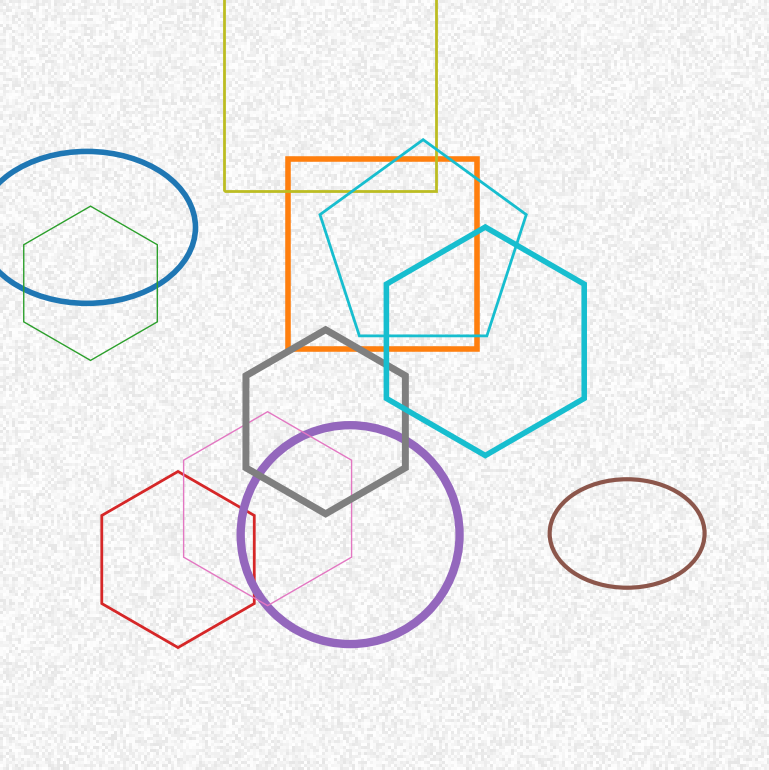[{"shape": "oval", "thickness": 2, "radius": 0.7, "center": [0.113, 0.705]}, {"shape": "square", "thickness": 2, "radius": 0.61, "center": [0.496, 0.67]}, {"shape": "hexagon", "thickness": 0.5, "radius": 0.5, "center": [0.118, 0.632]}, {"shape": "hexagon", "thickness": 1, "radius": 0.57, "center": [0.231, 0.273]}, {"shape": "circle", "thickness": 3, "radius": 0.71, "center": [0.455, 0.306]}, {"shape": "oval", "thickness": 1.5, "radius": 0.5, "center": [0.814, 0.307]}, {"shape": "hexagon", "thickness": 0.5, "radius": 0.63, "center": [0.348, 0.339]}, {"shape": "hexagon", "thickness": 2.5, "radius": 0.6, "center": [0.423, 0.452]}, {"shape": "square", "thickness": 1, "radius": 0.69, "center": [0.428, 0.889]}, {"shape": "hexagon", "thickness": 2, "radius": 0.74, "center": [0.63, 0.557]}, {"shape": "pentagon", "thickness": 1, "radius": 0.7, "center": [0.55, 0.678]}]